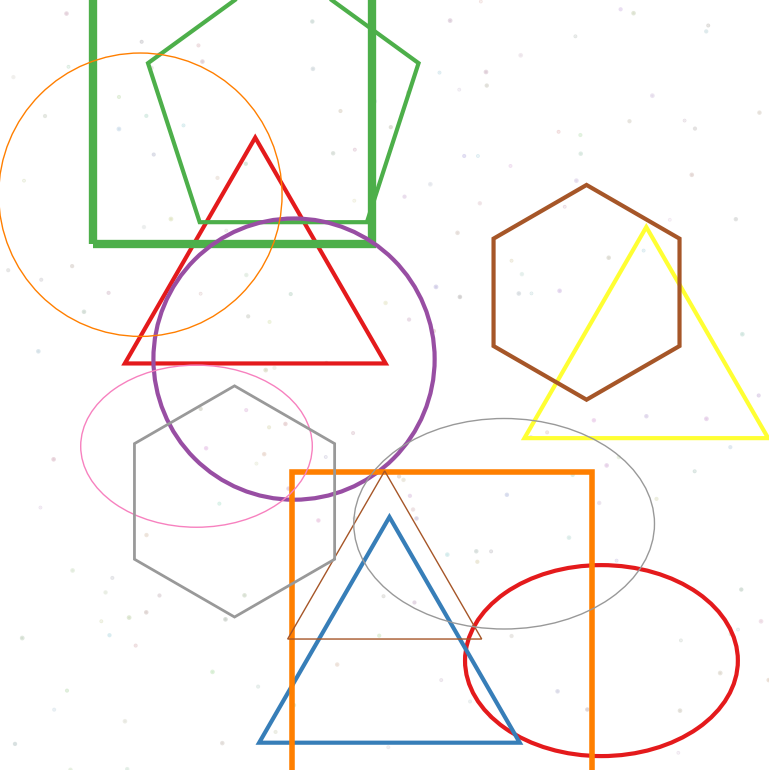[{"shape": "oval", "thickness": 1.5, "radius": 0.89, "center": [0.781, 0.142]}, {"shape": "triangle", "thickness": 1.5, "radius": 0.98, "center": [0.331, 0.626]}, {"shape": "triangle", "thickness": 1.5, "radius": 0.98, "center": [0.506, 0.133]}, {"shape": "pentagon", "thickness": 1.5, "radius": 0.92, "center": [0.368, 0.861]}, {"shape": "square", "thickness": 3, "radius": 0.91, "center": [0.302, 0.865]}, {"shape": "circle", "thickness": 1.5, "radius": 0.91, "center": [0.382, 0.534]}, {"shape": "square", "thickness": 2, "radius": 0.97, "center": [0.574, 0.192]}, {"shape": "circle", "thickness": 0.5, "radius": 0.92, "center": [0.182, 0.747]}, {"shape": "triangle", "thickness": 1.5, "radius": 0.91, "center": [0.839, 0.522]}, {"shape": "hexagon", "thickness": 1.5, "radius": 0.7, "center": [0.762, 0.62]}, {"shape": "triangle", "thickness": 0.5, "radius": 0.73, "center": [0.5, 0.243]}, {"shape": "oval", "thickness": 0.5, "radius": 0.75, "center": [0.255, 0.421]}, {"shape": "hexagon", "thickness": 1, "radius": 0.75, "center": [0.305, 0.349]}, {"shape": "oval", "thickness": 0.5, "radius": 0.98, "center": [0.655, 0.32]}]